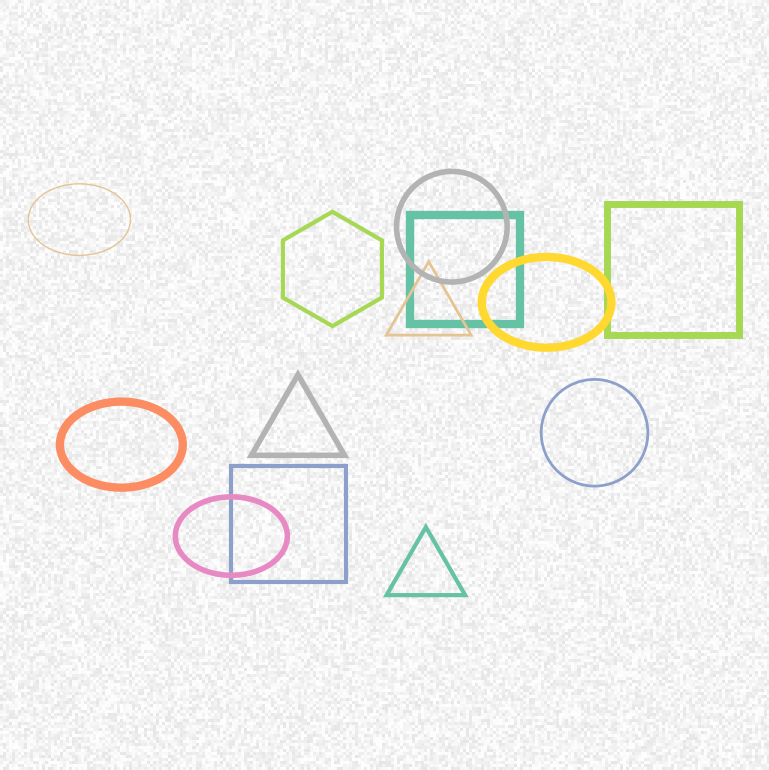[{"shape": "triangle", "thickness": 1.5, "radius": 0.29, "center": [0.553, 0.257]}, {"shape": "square", "thickness": 3, "radius": 0.36, "center": [0.604, 0.65]}, {"shape": "oval", "thickness": 3, "radius": 0.4, "center": [0.158, 0.423]}, {"shape": "square", "thickness": 1.5, "radius": 0.37, "center": [0.375, 0.319]}, {"shape": "circle", "thickness": 1, "radius": 0.35, "center": [0.772, 0.438]}, {"shape": "oval", "thickness": 2, "radius": 0.36, "center": [0.3, 0.304]}, {"shape": "square", "thickness": 2.5, "radius": 0.43, "center": [0.874, 0.65]}, {"shape": "hexagon", "thickness": 1.5, "radius": 0.37, "center": [0.432, 0.651]}, {"shape": "oval", "thickness": 3, "radius": 0.42, "center": [0.71, 0.607]}, {"shape": "oval", "thickness": 0.5, "radius": 0.33, "center": [0.103, 0.715]}, {"shape": "triangle", "thickness": 1, "radius": 0.32, "center": [0.557, 0.597]}, {"shape": "circle", "thickness": 2, "radius": 0.36, "center": [0.587, 0.706]}, {"shape": "triangle", "thickness": 2, "radius": 0.35, "center": [0.387, 0.444]}]